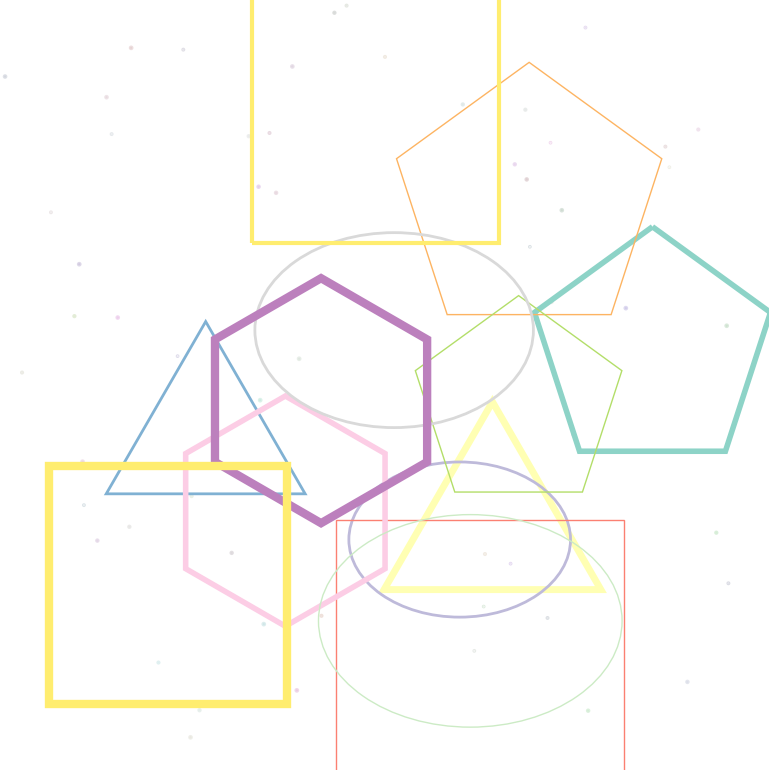[{"shape": "pentagon", "thickness": 2, "radius": 0.81, "center": [0.847, 0.544]}, {"shape": "triangle", "thickness": 2.5, "radius": 0.81, "center": [0.64, 0.316]}, {"shape": "oval", "thickness": 1, "radius": 0.72, "center": [0.597, 0.299]}, {"shape": "square", "thickness": 0.5, "radius": 0.94, "center": [0.623, 0.137]}, {"shape": "triangle", "thickness": 1, "radius": 0.75, "center": [0.267, 0.433]}, {"shape": "pentagon", "thickness": 0.5, "radius": 0.91, "center": [0.687, 0.738]}, {"shape": "pentagon", "thickness": 0.5, "radius": 0.71, "center": [0.674, 0.475]}, {"shape": "hexagon", "thickness": 2, "radius": 0.75, "center": [0.371, 0.336]}, {"shape": "oval", "thickness": 1, "radius": 0.9, "center": [0.512, 0.571]}, {"shape": "hexagon", "thickness": 3, "radius": 0.8, "center": [0.417, 0.48]}, {"shape": "oval", "thickness": 0.5, "radius": 0.99, "center": [0.611, 0.194]}, {"shape": "square", "thickness": 1.5, "radius": 0.8, "center": [0.488, 0.845]}, {"shape": "square", "thickness": 3, "radius": 0.77, "center": [0.218, 0.24]}]